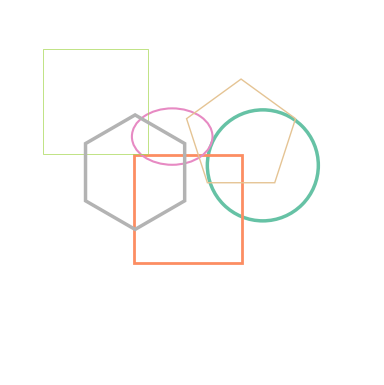[{"shape": "circle", "thickness": 2.5, "radius": 0.72, "center": [0.683, 0.57]}, {"shape": "square", "thickness": 2, "radius": 0.7, "center": [0.489, 0.457]}, {"shape": "oval", "thickness": 1.5, "radius": 0.52, "center": [0.447, 0.645]}, {"shape": "square", "thickness": 0.5, "radius": 0.68, "center": [0.248, 0.736]}, {"shape": "pentagon", "thickness": 1, "radius": 0.74, "center": [0.626, 0.646]}, {"shape": "hexagon", "thickness": 2.5, "radius": 0.74, "center": [0.351, 0.553]}]